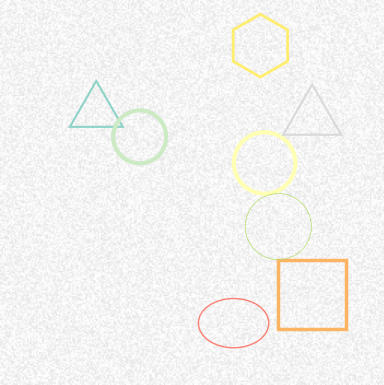[{"shape": "triangle", "thickness": 1.5, "radius": 0.4, "center": [0.25, 0.71]}, {"shape": "circle", "thickness": 3, "radius": 0.4, "center": [0.687, 0.577]}, {"shape": "oval", "thickness": 1, "radius": 0.46, "center": [0.607, 0.161]}, {"shape": "square", "thickness": 2.5, "radius": 0.44, "center": [0.81, 0.235]}, {"shape": "circle", "thickness": 0.5, "radius": 0.43, "center": [0.723, 0.411]}, {"shape": "triangle", "thickness": 1.5, "radius": 0.44, "center": [0.811, 0.694]}, {"shape": "circle", "thickness": 3, "radius": 0.34, "center": [0.363, 0.644]}, {"shape": "hexagon", "thickness": 2, "radius": 0.41, "center": [0.676, 0.881]}]